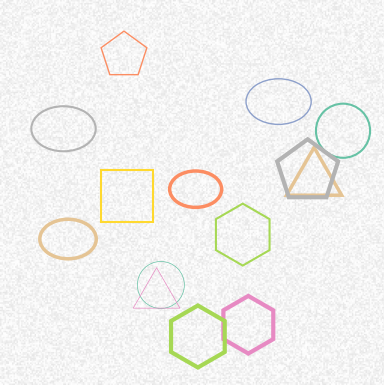[{"shape": "circle", "thickness": 1.5, "radius": 0.35, "center": [0.891, 0.66]}, {"shape": "circle", "thickness": 0.5, "radius": 0.31, "center": [0.418, 0.26]}, {"shape": "oval", "thickness": 2.5, "radius": 0.34, "center": [0.508, 0.509]}, {"shape": "pentagon", "thickness": 1, "radius": 0.31, "center": [0.322, 0.857]}, {"shape": "oval", "thickness": 1, "radius": 0.42, "center": [0.724, 0.736]}, {"shape": "hexagon", "thickness": 3, "radius": 0.37, "center": [0.645, 0.157]}, {"shape": "triangle", "thickness": 0.5, "radius": 0.35, "center": [0.407, 0.235]}, {"shape": "hexagon", "thickness": 3, "radius": 0.4, "center": [0.514, 0.126]}, {"shape": "hexagon", "thickness": 1.5, "radius": 0.4, "center": [0.63, 0.391]}, {"shape": "square", "thickness": 1.5, "radius": 0.34, "center": [0.331, 0.49]}, {"shape": "oval", "thickness": 2.5, "radius": 0.37, "center": [0.177, 0.379]}, {"shape": "triangle", "thickness": 2.5, "radius": 0.41, "center": [0.816, 0.534]}, {"shape": "pentagon", "thickness": 3, "radius": 0.42, "center": [0.799, 0.555]}, {"shape": "oval", "thickness": 1.5, "radius": 0.42, "center": [0.165, 0.666]}]